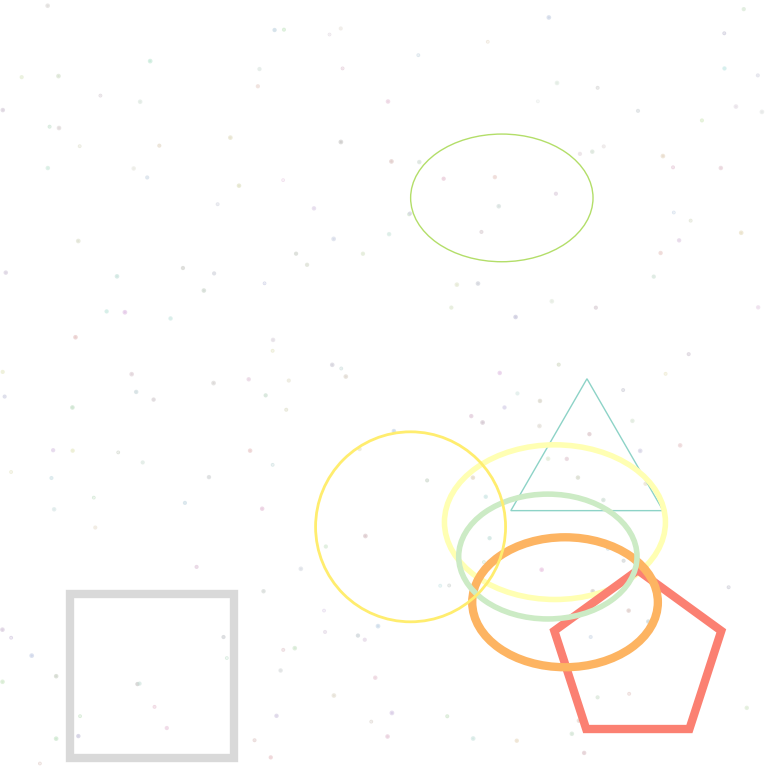[{"shape": "triangle", "thickness": 0.5, "radius": 0.57, "center": [0.762, 0.394]}, {"shape": "oval", "thickness": 2, "radius": 0.72, "center": [0.721, 0.322]}, {"shape": "pentagon", "thickness": 3, "radius": 0.57, "center": [0.828, 0.145]}, {"shape": "oval", "thickness": 3, "radius": 0.6, "center": [0.734, 0.218]}, {"shape": "oval", "thickness": 0.5, "radius": 0.59, "center": [0.652, 0.743]}, {"shape": "square", "thickness": 3, "radius": 0.53, "center": [0.198, 0.123]}, {"shape": "oval", "thickness": 2, "radius": 0.58, "center": [0.711, 0.277]}, {"shape": "circle", "thickness": 1, "radius": 0.62, "center": [0.533, 0.316]}]